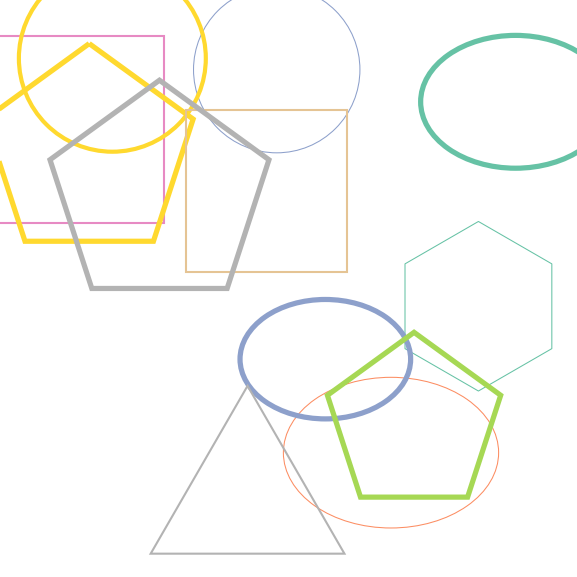[{"shape": "oval", "thickness": 2.5, "radius": 0.82, "center": [0.893, 0.823]}, {"shape": "hexagon", "thickness": 0.5, "radius": 0.73, "center": [0.828, 0.469]}, {"shape": "oval", "thickness": 0.5, "radius": 0.93, "center": [0.677, 0.215]}, {"shape": "circle", "thickness": 0.5, "radius": 0.72, "center": [0.479, 0.879]}, {"shape": "oval", "thickness": 2.5, "radius": 0.74, "center": [0.563, 0.377]}, {"shape": "square", "thickness": 1, "radius": 0.81, "center": [0.121, 0.775]}, {"shape": "pentagon", "thickness": 2.5, "radius": 0.79, "center": [0.717, 0.266]}, {"shape": "pentagon", "thickness": 2.5, "radius": 0.95, "center": [0.154, 0.734]}, {"shape": "circle", "thickness": 2, "radius": 0.81, "center": [0.195, 0.898]}, {"shape": "square", "thickness": 1, "radius": 0.7, "center": [0.462, 0.668]}, {"shape": "triangle", "thickness": 1, "radius": 0.97, "center": [0.429, 0.137]}, {"shape": "pentagon", "thickness": 2.5, "radius": 1.0, "center": [0.276, 0.661]}]